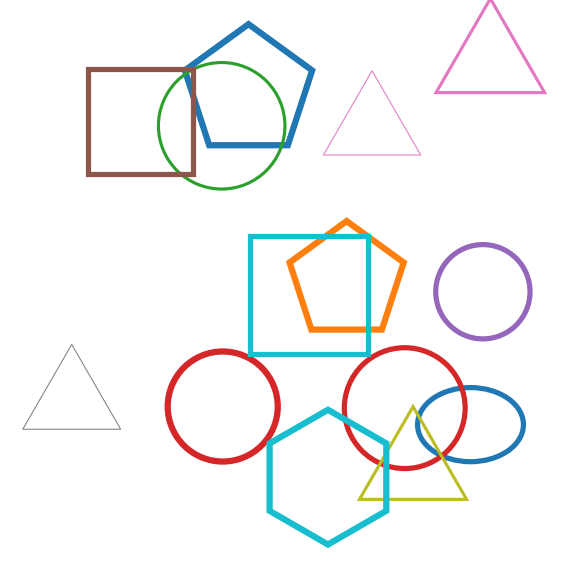[{"shape": "pentagon", "thickness": 3, "radius": 0.58, "center": [0.43, 0.841]}, {"shape": "oval", "thickness": 2.5, "radius": 0.46, "center": [0.815, 0.264]}, {"shape": "pentagon", "thickness": 3, "radius": 0.52, "center": [0.6, 0.512]}, {"shape": "circle", "thickness": 1.5, "radius": 0.55, "center": [0.384, 0.781]}, {"shape": "circle", "thickness": 3, "radius": 0.48, "center": [0.386, 0.295]}, {"shape": "circle", "thickness": 2.5, "radius": 0.52, "center": [0.701, 0.292]}, {"shape": "circle", "thickness": 2.5, "radius": 0.41, "center": [0.836, 0.494]}, {"shape": "square", "thickness": 2.5, "radius": 0.45, "center": [0.244, 0.789]}, {"shape": "triangle", "thickness": 1.5, "radius": 0.54, "center": [0.849, 0.893]}, {"shape": "triangle", "thickness": 0.5, "radius": 0.49, "center": [0.644, 0.779]}, {"shape": "triangle", "thickness": 0.5, "radius": 0.49, "center": [0.124, 0.305]}, {"shape": "triangle", "thickness": 1.5, "radius": 0.54, "center": [0.715, 0.188]}, {"shape": "square", "thickness": 2.5, "radius": 0.51, "center": [0.535, 0.488]}, {"shape": "hexagon", "thickness": 3, "radius": 0.58, "center": [0.568, 0.173]}]